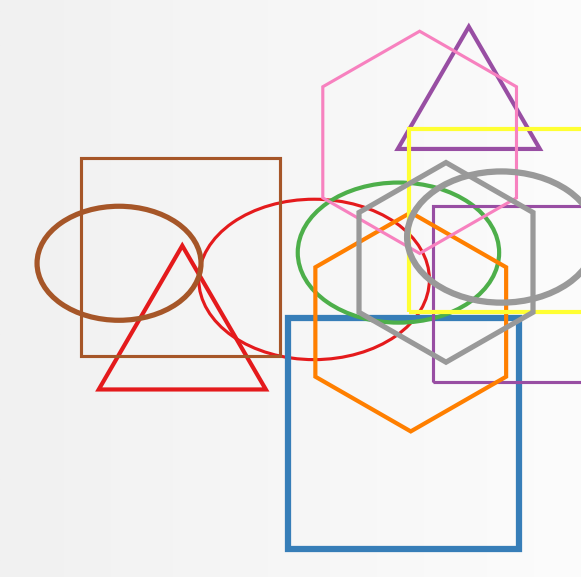[{"shape": "triangle", "thickness": 2, "radius": 0.83, "center": [0.314, 0.408]}, {"shape": "oval", "thickness": 1.5, "radius": 0.99, "center": [0.54, 0.515]}, {"shape": "square", "thickness": 3, "radius": 1.0, "center": [0.694, 0.249]}, {"shape": "oval", "thickness": 2, "radius": 0.87, "center": [0.685, 0.562]}, {"shape": "triangle", "thickness": 2, "radius": 0.71, "center": [0.807, 0.812]}, {"shape": "square", "thickness": 1.5, "radius": 0.76, "center": [0.897, 0.49]}, {"shape": "hexagon", "thickness": 2, "radius": 0.95, "center": [0.707, 0.442]}, {"shape": "square", "thickness": 2, "radius": 0.79, "center": [0.862, 0.617]}, {"shape": "oval", "thickness": 2.5, "radius": 0.71, "center": [0.205, 0.543]}, {"shape": "square", "thickness": 1.5, "radius": 0.86, "center": [0.31, 0.554]}, {"shape": "hexagon", "thickness": 1.5, "radius": 0.96, "center": [0.722, 0.753]}, {"shape": "oval", "thickness": 3, "radius": 0.81, "center": [0.863, 0.589]}, {"shape": "hexagon", "thickness": 2.5, "radius": 0.86, "center": [0.767, 0.545]}]